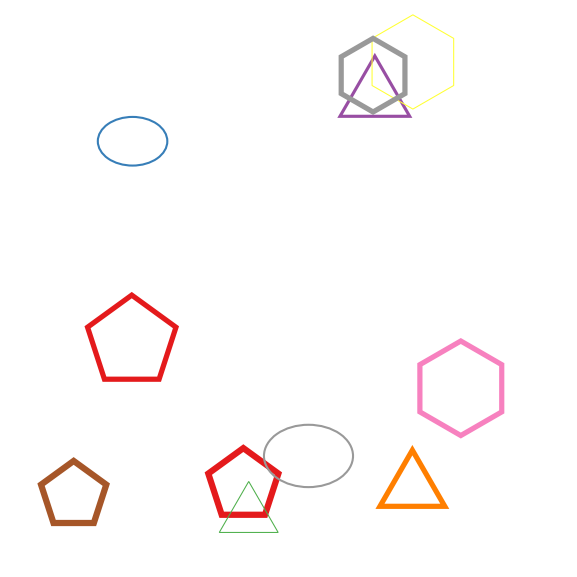[{"shape": "pentagon", "thickness": 3, "radius": 0.32, "center": [0.421, 0.159]}, {"shape": "pentagon", "thickness": 2.5, "radius": 0.4, "center": [0.228, 0.408]}, {"shape": "oval", "thickness": 1, "radius": 0.3, "center": [0.23, 0.755]}, {"shape": "triangle", "thickness": 0.5, "radius": 0.29, "center": [0.431, 0.107]}, {"shape": "triangle", "thickness": 1.5, "radius": 0.35, "center": [0.649, 0.833]}, {"shape": "triangle", "thickness": 2.5, "radius": 0.32, "center": [0.714, 0.155]}, {"shape": "hexagon", "thickness": 0.5, "radius": 0.41, "center": [0.715, 0.892]}, {"shape": "pentagon", "thickness": 3, "radius": 0.3, "center": [0.128, 0.142]}, {"shape": "hexagon", "thickness": 2.5, "radius": 0.41, "center": [0.798, 0.327]}, {"shape": "hexagon", "thickness": 2.5, "radius": 0.32, "center": [0.646, 0.869]}, {"shape": "oval", "thickness": 1, "radius": 0.39, "center": [0.534, 0.21]}]